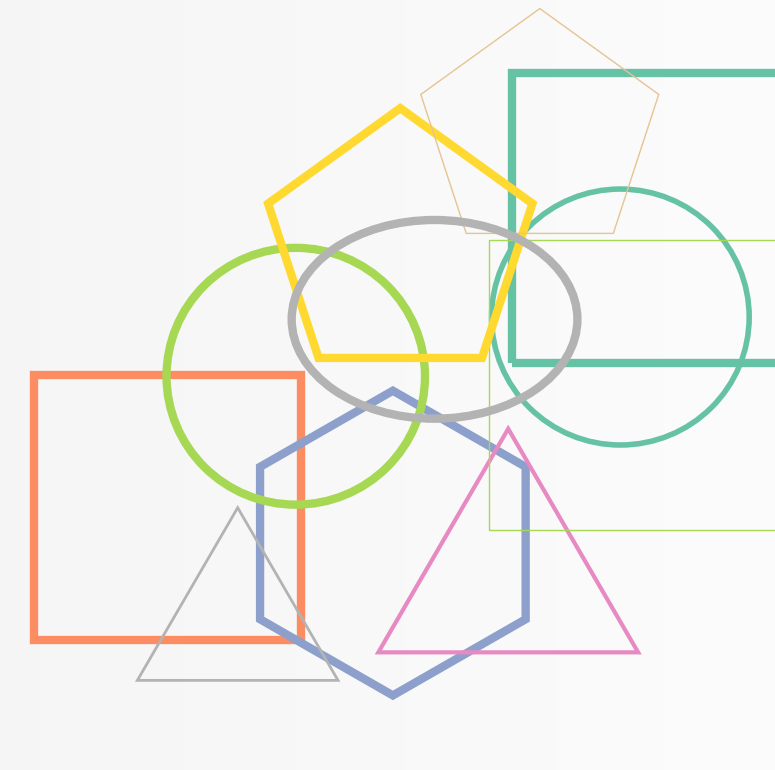[{"shape": "circle", "thickness": 2, "radius": 0.83, "center": [0.8, 0.588]}, {"shape": "square", "thickness": 3, "radius": 0.94, "center": [0.849, 0.717]}, {"shape": "square", "thickness": 3, "radius": 0.86, "center": [0.216, 0.341]}, {"shape": "hexagon", "thickness": 3, "radius": 0.99, "center": [0.507, 0.295]}, {"shape": "triangle", "thickness": 1.5, "radius": 0.97, "center": [0.656, 0.25]}, {"shape": "circle", "thickness": 3, "radius": 0.83, "center": [0.382, 0.511]}, {"shape": "square", "thickness": 0.5, "radius": 0.94, "center": [0.82, 0.5]}, {"shape": "pentagon", "thickness": 3, "radius": 0.9, "center": [0.516, 0.68]}, {"shape": "pentagon", "thickness": 0.5, "radius": 0.81, "center": [0.696, 0.827]}, {"shape": "triangle", "thickness": 1, "radius": 0.75, "center": [0.307, 0.191]}, {"shape": "oval", "thickness": 3, "radius": 0.92, "center": [0.561, 0.585]}]